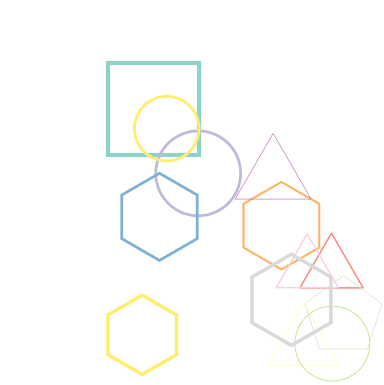[{"shape": "square", "thickness": 3, "radius": 0.59, "center": [0.398, 0.717]}, {"shape": "triangle", "thickness": 0.5, "radius": 0.54, "center": [0.788, 0.104]}, {"shape": "circle", "thickness": 2, "radius": 0.55, "center": [0.515, 0.55]}, {"shape": "triangle", "thickness": 1, "radius": 0.47, "center": [0.861, 0.3]}, {"shape": "hexagon", "thickness": 2, "radius": 0.57, "center": [0.414, 0.437]}, {"shape": "hexagon", "thickness": 1.5, "radius": 0.57, "center": [0.731, 0.414]}, {"shape": "circle", "thickness": 0.5, "radius": 0.49, "center": [0.863, 0.107]}, {"shape": "triangle", "thickness": 1, "radius": 0.47, "center": [0.798, 0.299]}, {"shape": "hexagon", "thickness": 2.5, "radius": 0.59, "center": [0.757, 0.221]}, {"shape": "triangle", "thickness": 0.5, "radius": 0.57, "center": [0.709, 0.54]}, {"shape": "pentagon", "thickness": 0.5, "radius": 0.53, "center": [0.892, 0.179]}, {"shape": "circle", "thickness": 2, "radius": 0.42, "center": [0.433, 0.666]}, {"shape": "hexagon", "thickness": 2.5, "radius": 0.51, "center": [0.369, 0.13]}]